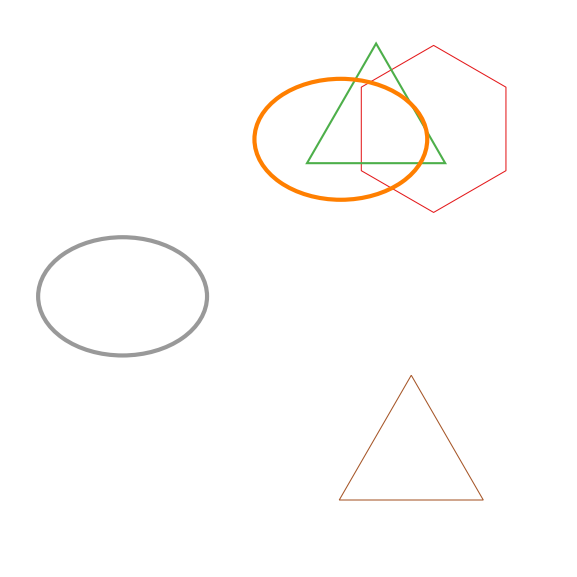[{"shape": "hexagon", "thickness": 0.5, "radius": 0.72, "center": [0.751, 0.776]}, {"shape": "triangle", "thickness": 1, "radius": 0.69, "center": [0.651, 0.786]}, {"shape": "oval", "thickness": 2, "radius": 0.75, "center": [0.59, 0.758]}, {"shape": "triangle", "thickness": 0.5, "radius": 0.72, "center": [0.712, 0.205]}, {"shape": "oval", "thickness": 2, "radius": 0.73, "center": [0.212, 0.486]}]